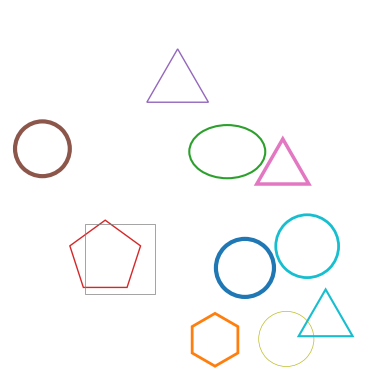[{"shape": "circle", "thickness": 3, "radius": 0.38, "center": [0.636, 0.304]}, {"shape": "hexagon", "thickness": 2, "radius": 0.34, "center": [0.559, 0.117]}, {"shape": "oval", "thickness": 1.5, "radius": 0.49, "center": [0.59, 0.606]}, {"shape": "pentagon", "thickness": 1, "radius": 0.48, "center": [0.273, 0.332]}, {"shape": "triangle", "thickness": 1, "radius": 0.46, "center": [0.461, 0.781]}, {"shape": "circle", "thickness": 3, "radius": 0.36, "center": [0.11, 0.614]}, {"shape": "triangle", "thickness": 2.5, "radius": 0.39, "center": [0.735, 0.561]}, {"shape": "square", "thickness": 0.5, "radius": 0.46, "center": [0.311, 0.327]}, {"shape": "circle", "thickness": 0.5, "radius": 0.36, "center": [0.744, 0.12]}, {"shape": "triangle", "thickness": 1.5, "radius": 0.41, "center": [0.846, 0.167]}, {"shape": "circle", "thickness": 2, "radius": 0.41, "center": [0.798, 0.361]}]